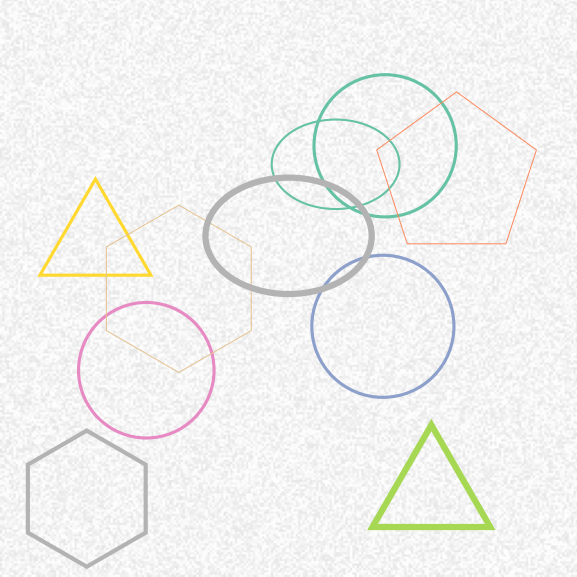[{"shape": "oval", "thickness": 1, "radius": 0.55, "center": [0.581, 0.715]}, {"shape": "circle", "thickness": 1.5, "radius": 0.62, "center": [0.667, 0.747]}, {"shape": "pentagon", "thickness": 0.5, "radius": 0.73, "center": [0.791, 0.695]}, {"shape": "circle", "thickness": 1.5, "radius": 0.62, "center": [0.663, 0.434]}, {"shape": "circle", "thickness": 1.5, "radius": 0.59, "center": [0.253, 0.358]}, {"shape": "triangle", "thickness": 3, "radius": 0.59, "center": [0.747, 0.145]}, {"shape": "triangle", "thickness": 1.5, "radius": 0.55, "center": [0.165, 0.578]}, {"shape": "hexagon", "thickness": 0.5, "radius": 0.72, "center": [0.31, 0.499]}, {"shape": "oval", "thickness": 3, "radius": 0.72, "center": [0.5, 0.591]}, {"shape": "hexagon", "thickness": 2, "radius": 0.59, "center": [0.15, 0.136]}]